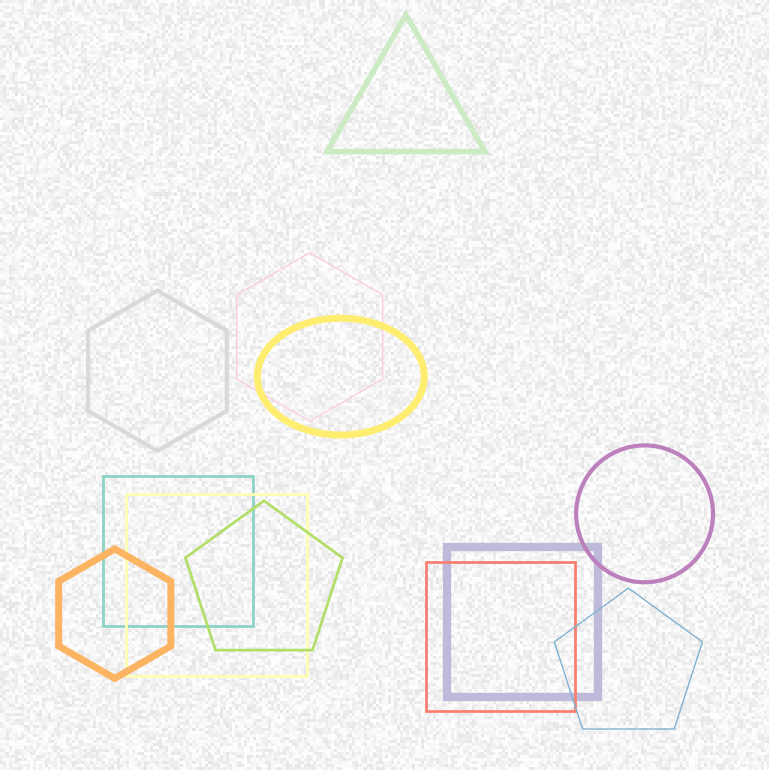[{"shape": "square", "thickness": 1, "radius": 0.49, "center": [0.231, 0.284]}, {"shape": "square", "thickness": 1, "radius": 0.59, "center": [0.281, 0.24]}, {"shape": "square", "thickness": 3, "radius": 0.49, "center": [0.678, 0.192]}, {"shape": "square", "thickness": 1, "radius": 0.48, "center": [0.65, 0.173]}, {"shape": "pentagon", "thickness": 0.5, "radius": 0.51, "center": [0.816, 0.135]}, {"shape": "hexagon", "thickness": 2.5, "radius": 0.42, "center": [0.149, 0.203]}, {"shape": "pentagon", "thickness": 1, "radius": 0.54, "center": [0.343, 0.242]}, {"shape": "hexagon", "thickness": 0.5, "radius": 0.55, "center": [0.402, 0.562]}, {"shape": "hexagon", "thickness": 1.5, "radius": 0.52, "center": [0.204, 0.518]}, {"shape": "circle", "thickness": 1.5, "radius": 0.44, "center": [0.837, 0.333]}, {"shape": "triangle", "thickness": 2, "radius": 0.59, "center": [0.527, 0.862]}, {"shape": "oval", "thickness": 2.5, "radius": 0.54, "center": [0.443, 0.511]}]